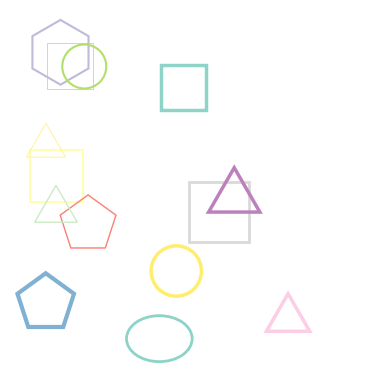[{"shape": "oval", "thickness": 2, "radius": 0.43, "center": [0.414, 0.12]}, {"shape": "square", "thickness": 2.5, "radius": 0.29, "center": [0.477, 0.773]}, {"shape": "square", "thickness": 1.5, "radius": 0.34, "center": [0.147, 0.543]}, {"shape": "hexagon", "thickness": 1.5, "radius": 0.42, "center": [0.157, 0.864]}, {"shape": "pentagon", "thickness": 1, "radius": 0.38, "center": [0.229, 0.418]}, {"shape": "pentagon", "thickness": 3, "radius": 0.39, "center": [0.119, 0.213]}, {"shape": "square", "thickness": 0.5, "radius": 0.3, "center": [0.181, 0.828]}, {"shape": "circle", "thickness": 1.5, "radius": 0.29, "center": [0.219, 0.827]}, {"shape": "triangle", "thickness": 2.5, "radius": 0.33, "center": [0.748, 0.172]}, {"shape": "square", "thickness": 2, "radius": 0.39, "center": [0.569, 0.449]}, {"shape": "triangle", "thickness": 2.5, "radius": 0.38, "center": [0.608, 0.488]}, {"shape": "triangle", "thickness": 1, "radius": 0.32, "center": [0.145, 0.455]}, {"shape": "circle", "thickness": 2.5, "radius": 0.33, "center": [0.458, 0.296]}, {"shape": "triangle", "thickness": 0.5, "radius": 0.29, "center": [0.119, 0.621]}]